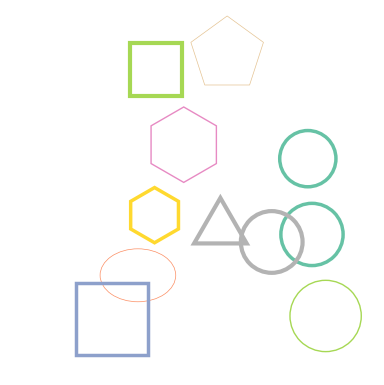[{"shape": "circle", "thickness": 2.5, "radius": 0.4, "center": [0.81, 0.391]}, {"shape": "circle", "thickness": 2.5, "radius": 0.37, "center": [0.8, 0.588]}, {"shape": "oval", "thickness": 0.5, "radius": 0.49, "center": [0.358, 0.285]}, {"shape": "square", "thickness": 2.5, "radius": 0.47, "center": [0.291, 0.171]}, {"shape": "hexagon", "thickness": 1, "radius": 0.49, "center": [0.477, 0.624]}, {"shape": "square", "thickness": 3, "radius": 0.34, "center": [0.406, 0.82]}, {"shape": "circle", "thickness": 1, "radius": 0.46, "center": [0.846, 0.179]}, {"shape": "hexagon", "thickness": 2.5, "radius": 0.36, "center": [0.401, 0.441]}, {"shape": "pentagon", "thickness": 0.5, "radius": 0.5, "center": [0.59, 0.859]}, {"shape": "circle", "thickness": 3, "radius": 0.4, "center": [0.706, 0.371]}, {"shape": "triangle", "thickness": 3, "radius": 0.39, "center": [0.572, 0.407]}]